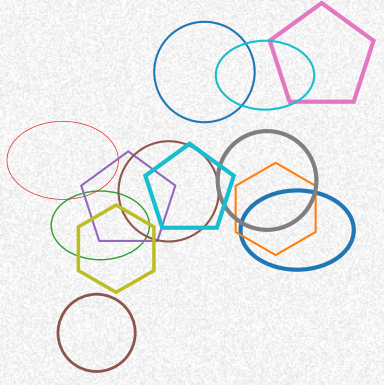[{"shape": "circle", "thickness": 1.5, "radius": 0.65, "center": [0.531, 0.813]}, {"shape": "oval", "thickness": 3, "radius": 0.74, "center": [0.772, 0.402]}, {"shape": "hexagon", "thickness": 1.5, "radius": 0.6, "center": [0.716, 0.457]}, {"shape": "oval", "thickness": 1, "radius": 0.64, "center": [0.261, 0.415]}, {"shape": "oval", "thickness": 0.5, "radius": 0.72, "center": [0.163, 0.583]}, {"shape": "pentagon", "thickness": 1.5, "radius": 0.64, "center": [0.333, 0.478]}, {"shape": "circle", "thickness": 2, "radius": 0.5, "center": [0.251, 0.135]}, {"shape": "circle", "thickness": 1.5, "radius": 0.65, "center": [0.438, 0.503]}, {"shape": "pentagon", "thickness": 3, "radius": 0.71, "center": [0.835, 0.85]}, {"shape": "circle", "thickness": 3, "radius": 0.64, "center": [0.694, 0.531]}, {"shape": "hexagon", "thickness": 2.5, "radius": 0.57, "center": [0.302, 0.354]}, {"shape": "pentagon", "thickness": 3, "radius": 0.6, "center": [0.492, 0.506]}, {"shape": "oval", "thickness": 1.5, "radius": 0.64, "center": [0.688, 0.805]}]